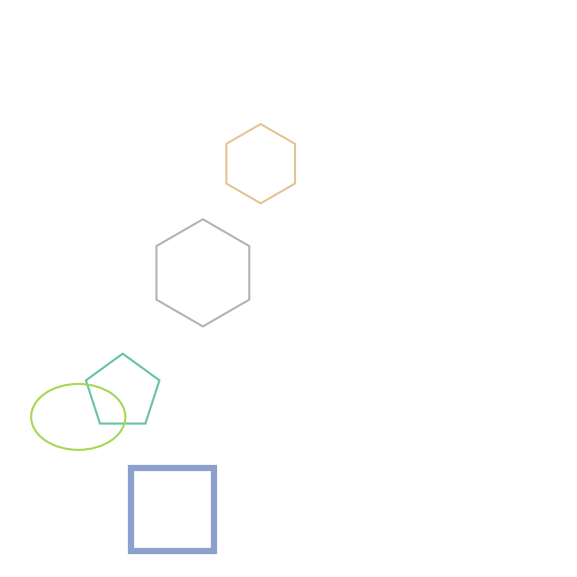[{"shape": "pentagon", "thickness": 1, "radius": 0.33, "center": [0.212, 0.32]}, {"shape": "square", "thickness": 3, "radius": 0.36, "center": [0.298, 0.116]}, {"shape": "oval", "thickness": 1, "radius": 0.41, "center": [0.135, 0.277]}, {"shape": "hexagon", "thickness": 1, "radius": 0.34, "center": [0.451, 0.716]}, {"shape": "hexagon", "thickness": 1, "radius": 0.46, "center": [0.351, 0.527]}]